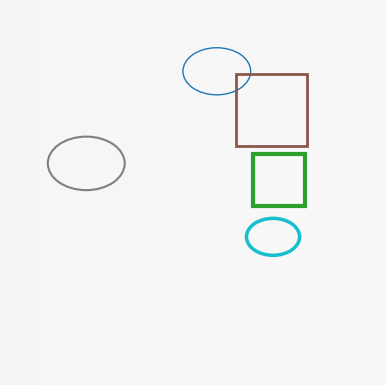[{"shape": "oval", "thickness": 1, "radius": 0.44, "center": [0.559, 0.815]}, {"shape": "square", "thickness": 3, "radius": 0.33, "center": [0.721, 0.532]}, {"shape": "square", "thickness": 2, "radius": 0.46, "center": [0.701, 0.714]}, {"shape": "oval", "thickness": 1.5, "radius": 0.5, "center": [0.223, 0.576]}, {"shape": "oval", "thickness": 2.5, "radius": 0.34, "center": [0.705, 0.385]}]